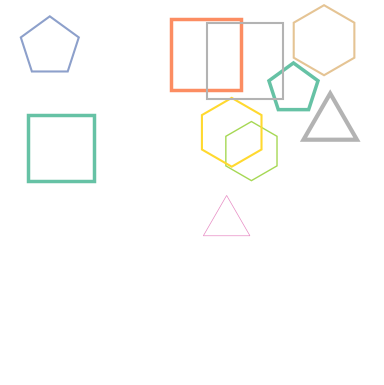[{"shape": "square", "thickness": 2.5, "radius": 0.43, "center": [0.158, 0.615]}, {"shape": "pentagon", "thickness": 2.5, "radius": 0.34, "center": [0.762, 0.769]}, {"shape": "square", "thickness": 2.5, "radius": 0.46, "center": [0.535, 0.859]}, {"shape": "pentagon", "thickness": 1.5, "radius": 0.4, "center": [0.129, 0.878]}, {"shape": "triangle", "thickness": 0.5, "radius": 0.35, "center": [0.589, 0.423]}, {"shape": "hexagon", "thickness": 1, "radius": 0.38, "center": [0.653, 0.608]}, {"shape": "hexagon", "thickness": 1.5, "radius": 0.45, "center": [0.602, 0.656]}, {"shape": "hexagon", "thickness": 1.5, "radius": 0.45, "center": [0.842, 0.896]}, {"shape": "square", "thickness": 1.5, "radius": 0.49, "center": [0.636, 0.841]}, {"shape": "triangle", "thickness": 3, "radius": 0.4, "center": [0.858, 0.677]}]